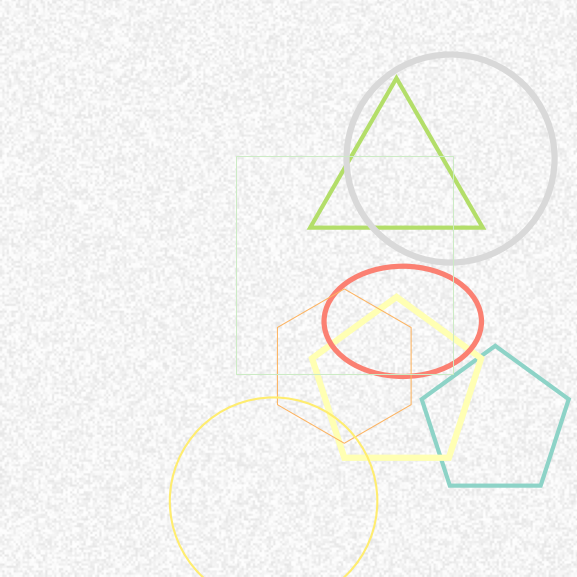[{"shape": "pentagon", "thickness": 2, "radius": 0.67, "center": [0.858, 0.266]}, {"shape": "pentagon", "thickness": 3, "radius": 0.77, "center": [0.687, 0.331]}, {"shape": "oval", "thickness": 2.5, "radius": 0.68, "center": [0.697, 0.443]}, {"shape": "hexagon", "thickness": 0.5, "radius": 0.67, "center": [0.596, 0.365]}, {"shape": "triangle", "thickness": 2, "radius": 0.86, "center": [0.687, 0.691]}, {"shape": "circle", "thickness": 3, "radius": 0.9, "center": [0.78, 0.725]}, {"shape": "square", "thickness": 0.5, "radius": 0.94, "center": [0.597, 0.54]}, {"shape": "circle", "thickness": 1, "radius": 0.9, "center": [0.474, 0.131]}]